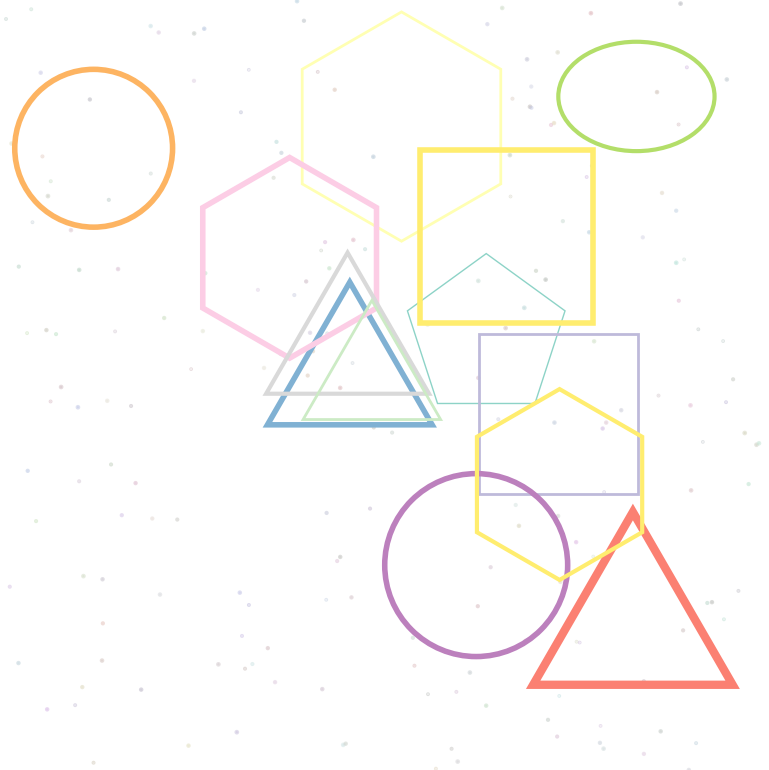[{"shape": "pentagon", "thickness": 0.5, "radius": 0.54, "center": [0.631, 0.563]}, {"shape": "hexagon", "thickness": 1, "radius": 0.74, "center": [0.521, 0.836]}, {"shape": "square", "thickness": 1, "radius": 0.52, "center": [0.725, 0.462]}, {"shape": "triangle", "thickness": 3, "radius": 0.75, "center": [0.822, 0.185]}, {"shape": "triangle", "thickness": 2, "radius": 0.62, "center": [0.454, 0.51]}, {"shape": "circle", "thickness": 2, "radius": 0.51, "center": [0.122, 0.807]}, {"shape": "oval", "thickness": 1.5, "radius": 0.51, "center": [0.827, 0.875]}, {"shape": "hexagon", "thickness": 2, "radius": 0.65, "center": [0.376, 0.665]}, {"shape": "triangle", "thickness": 1.5, "radius": 0.61, "center": [0.451, 0.55]}, {"shape": "circle", "thickness": 2, "radius": 0.59, "center": [0.618, 0.266]}, {"shape": "triangle", "thickness": 1, "radius": 0.52, "center": [0.483, 0.507]}, {"shape": "square", "thickness": 2, "radius": 0.56, "center": [0.658, 0.692]}, {"shape": "hexagon", "thickness": 1.5, "radius": 0.62, "center": [0.727, 0.371]}]